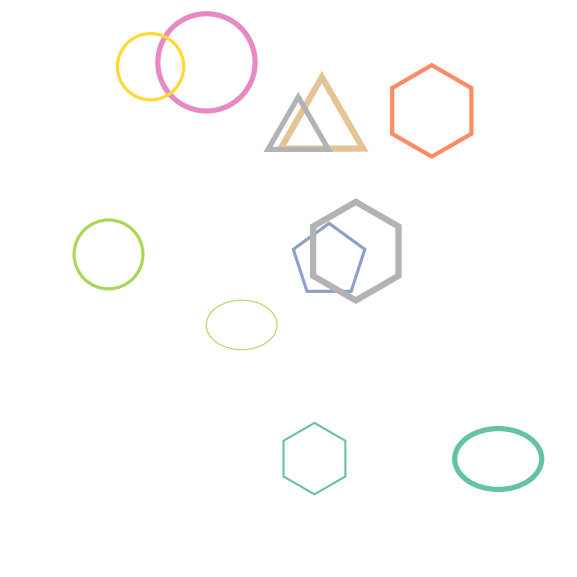[{"shape": "oval", "thickness": 2.5, "radius": 0.38, "center": [0.863, 0.204]}, {"shape": "hexagon", "thickness": 1, "radius": 0.31, "center": [0.544, 0.205]}, {"shape": "hexagon", "thickness": 2, "radius": 0.4, "center": [0.748, 0.807]}, {"shape": "pentagon", "thickness": 1.5, "radius": 0.33, "center": [0.57, 0.547]}, {"shape": "circle", "thickness": 2.5, "radius": 0.42, "center": [0.358, 0.891]}, {"shape": "circle", "thickness": 1.5, "radius": 0.3, "center": [0.188, 0.559]}, {"shape": "oval", "thickness": 0.5, "radius": 0.31, "center": [0.418, 0.436]}, {"shape": "circle", "thickness": 1.5, "radius": 0.29, "center": [0.261, 0.884]}, {"shape": "triangle", "thickness": 3, "radius": 0.41, "center": [0.557, 0.783]}, {"shape": "triangle", "thickness": 2.5, "radius": 0.3, "center": [0.517, 0.771]}, {"shape": "hexagon", "thickness": 3, "radius": 0.43, "center": [0.616, 0.564]}]